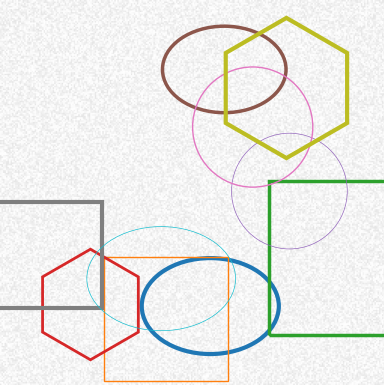[{"shape": "oval", "thickness": 3, "radius": 0.89, "center": [0.546, 0.205]}, {"shape": "square", "thickness": 1, "radius": 0.81, "center": [0.432, 0.173]}, {"shape": "square", "thickness": 2.5, "radius": 1.0, "center": [0.899, 0.329]}, {"shape": "hexagon", "thickness": 2, "radius": 0.72, "center": [0.235, 0.209]}, {"shape": "circle", "thickness": 0.5, "radius": 0.75, "center": [0.752, 0.504]}, {"shape": "oval", "thickness": 2.5, "radius": 0.8, "center": [0.582, 0.82]}, {"shape": "circle", "thickness": 1, "radius": 0.78, "center": [0.656, 0.67]}, {"shape": "square", "thickness": 3, "radius": 0.69, "center": [0.127, 0.337]}, {"shape": "hexagon", "thickness": 3, "radius": 0.91, "center": [0.744, 0.771]}, {"shape": "oval", "thickness": 0.5, "radius": 0.97, "center": [0.419, 0.276]}]